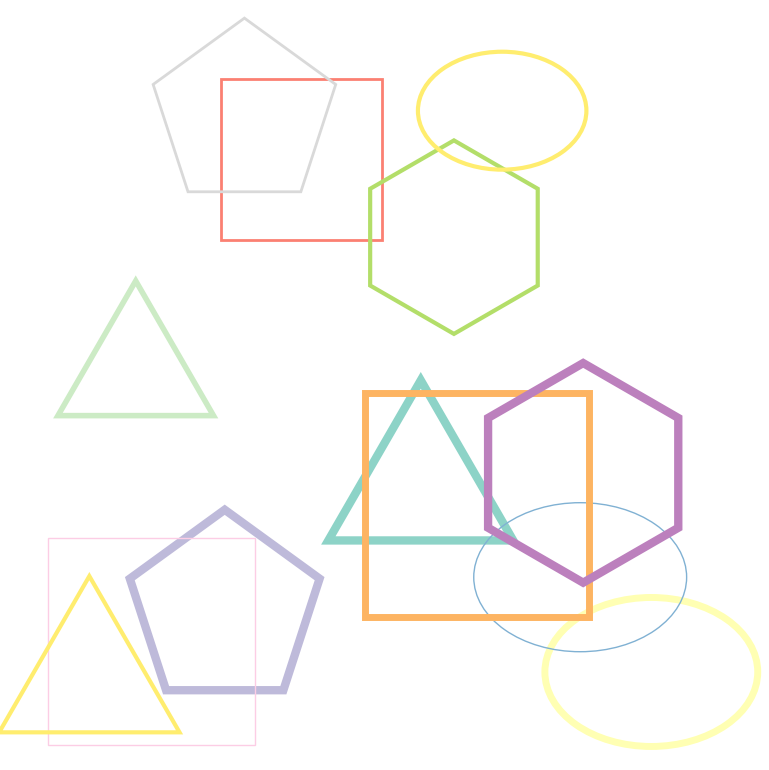[{"shape": "triangle", "thickness": 3, "radius": 0.69, "center": [0.546, 0.367]}, {"shape": "oval", "thickness": 2.5, "radius": 0.69, "center": [0.846, 0.127]}, {"shape": "pentagon", "thickness": 3, "radius": 0.65, "center": [0.292, 0.208]}, {"shape": "square", "thickness": 1, "radius": 0.52, "center": [0.391, 0.792]}, {"shape": "oval", "thickness": 0.5, "radius": 0.69, "center": [0.753, 0.25]}, {"shape": "square", "thickness": 2.5, "radius": 0.73, "center": [0.62, 0.344]}, {"shape": "hexagon", "thickness": 1.5, "radius": 0.63, "center": [0.59, 0.692]}, {"shape": "square", "thickness": 0.5, "radius": 0.67, "center": [0.197, 0.167]}, {"shape": "pentagon", "thickness": 1, "radius": 0.62, "center": [0.317, 0.852]}, {"shape": "hexagon", "thickness": 3, "radius": 0.71, "center": [0.757, 0.386]}, {"shape": "triangle", "thickness": 2, "radius": 0.58, "center": [0.176, 0.519]}, {"shape": "oval", "thickness": 1.5, "radius": 0.55, "center": [0.652, 0.856]}, {"shape": "triangle", "thickness": 1.5, "radius": 0.68, "center": [0.116, 0.117]}]